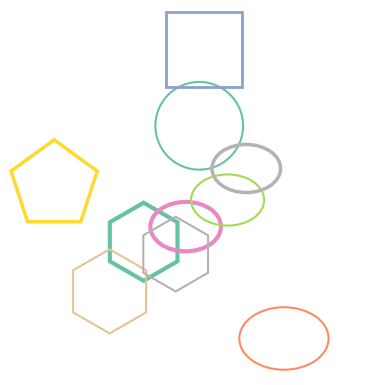[{"shape": "circle", "thickness": 1.5, "radius": 0.57, "center": [0.518, 0.673]}, {"shape": "hexagon", "thickness": 3, "radius": 0.51, "center": [0.373, 0.372]}, {"shape": "oval", "thickness": 1.5, "radius": 0.58, "center": [0.738, 0.121]}, {"shape": "square", "thickness": 2, "radius": 0.49, "center": [0.53, 0.871]}, {"shape": "oval", "thickness": 3, "radius": 0.46, "center": [0.482, 0.411]}, {"shape": "oval", "thickness": 1.5, "radius": 0.47, "center": [0.591, 0.48]}, {"shape": "pentagon", "thickness": 2.5, "radius": 0.59, "center": [0.141, 0.519]}, {"shape": "hexagon", "thickness": 1.5, "radius": 0.55, "center": [0.285, 0.243]}, {"shape": "oval", "thickness": 2.5, "radius": 0.45, "center": [0.64, 0.562]}, {"shape": "hexagon", "thickness": 1.5, "radius": 0.49, "center": [0.456, 0.34]}]